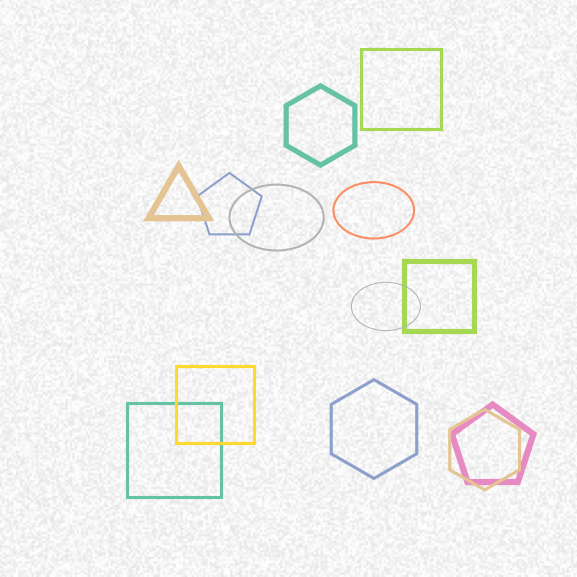[{"shape": "hexagon", "thickness": 2.5, "radius": 0.34, "center": [0.555, 0.782]}, {"shape": "square", "thickness": 1.5, "radius": 0.41, "center": [0.301, 0.219]}, {"shape": "oval", "thickness": 1, "radius": 0.35, "center": [0.647, 0.635]}, {"shape": "pentagon", "thickness": 1, "radius": 0.29, "center": [0.397, 0.641]}, {"shape": "hexagon", "thickness": 1.5, "radius": 0.43, "center": [0.648, 0.256]}, {"shape": "pentagon", "thickness": 3, "radius": 0.37, "center": [0.853, 0.224]}, {"shape": "square", "thickness": 2.5, "radius": 0.3, "center": [0.76, 0.486]}, {"shape": "square", "thickness": 1.5, "radius": 0.35, "center": [0.694, 0.845]}, {"shape": "square", "thickness": 1.5, "radius": 0.34, "center": [0.372, 0.298]}, {"shape": "triangle", "thickness": 3, "radius": 0.3, "center": [0.309, 0.652]}, {"shape": "hexagon", "thickness": 1.5, "radius": 0.35, "center": [0.839, 0.221]}, {"shape": "oval", "thickness": 0.5, "radius": 0.3, "center": [0.668, 0.468]}, {"shape": "oval", "thickness": 1, "radius": 0.41, "center": [0.479, 0.622]}]